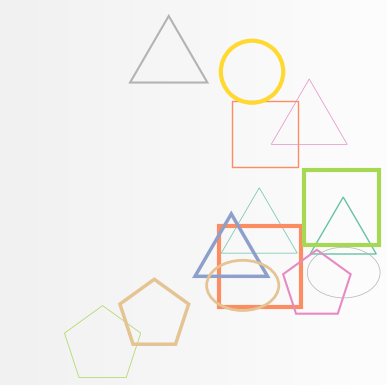[{"shape": "triangle", "thickness": 1, "radius": 0.49, "center": [0.886, 0.39]}, {"shape": "triangle", "thickness": 0.5, "radius": 0.57, "center": [0.669, 0.399]}, {"shape": "square", "thickness": 3, "radius": 0.53, "center": [0.67, 0.308]}, {"shape": "square", "thickness": 1, "radius": 0.43, "center": [0.684, 0.652]}, {"shape": "triangle", "thickness": 2.5, "radius": 0.54, "center": [0.597, 0.336]}, {"shape": "triangle", "thickness": 0.5, "radius": 0.57, "center": [0.798, 0.682]}, {"shape": "pentagon", "thickness": 1.5, "radius": 0.46, "center": [0.818, 0.259]}, {"shape": "pentagon", "thickness": 0.5, "radius": 0.52, "center": [0.265, 0.103]}, {"shape": "square", "thickness": 3, "radius": 0.48, "center": [0.881, 0.462]}, {"shape": "circle", "thickness": 3, "radius": 0.4, "center": [0.65, 0.814]}, {"shape": "pentagon", "thickness": 2.5, "radius": 0.47, "center": [0.398, 0.181]}, {"shape": "oval", "thickness": 2, "radius": 0.47, "center": [0.626, 0.259]}, {"shape": "oval", "thickness": 0.5, "radius": 0.47, "center": [0.887, 0.292]}, {"shape": "triangle", "thickness": 1.5, "radius": 0.58, "center": [0.435, 0.843]}]